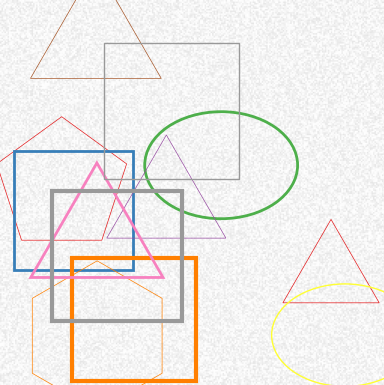[{"shape": "triangle", "thickness": 0.5, "radius": 0.72, "center": [0.86, 0.286]}, {"shape": "pentagon", "thickness": 0.5, "radius": 0.89, "center": [0.16, 0.52]}, {"shape": "square", "thickness": 2, "radius": 0.78, "center": [0.191, 0.453]}, {"shape": "oval", "thickness": 2, "radius": 0.99, "center": [0.574, 0.571]}, {"shape": "triangle", "thickness": 0.5, "radius": 0.89, "center": [0.432, 0.471]}, {"shape": "square", "thickness": 3, "radius": 0.8, "center": [0.348, 0.17]}, {"shape": "hexagon", "thickness": 0.5, "radius": 0.97, "center": [0.252, 0.128]}, {"shape": "oval", "thickness": 1, "radius": 0.95, "center": [0.896, 0.129]}, {"shape": "triangle", "thickness": 0.5, "radius": 0.98, "center": [0.249, 0.894]}, {"shape": "triangle", "thickness": 2, "radius": 0.99, "center": [0.252, 0.378]}, {"shape": "square", "thickness": 3, "radius": 0.84, "center": [0.304, 0.335]}, {"shape": "square", "thickness": 1, "radius": 0.88, "center": [0.446, 0.712]}]